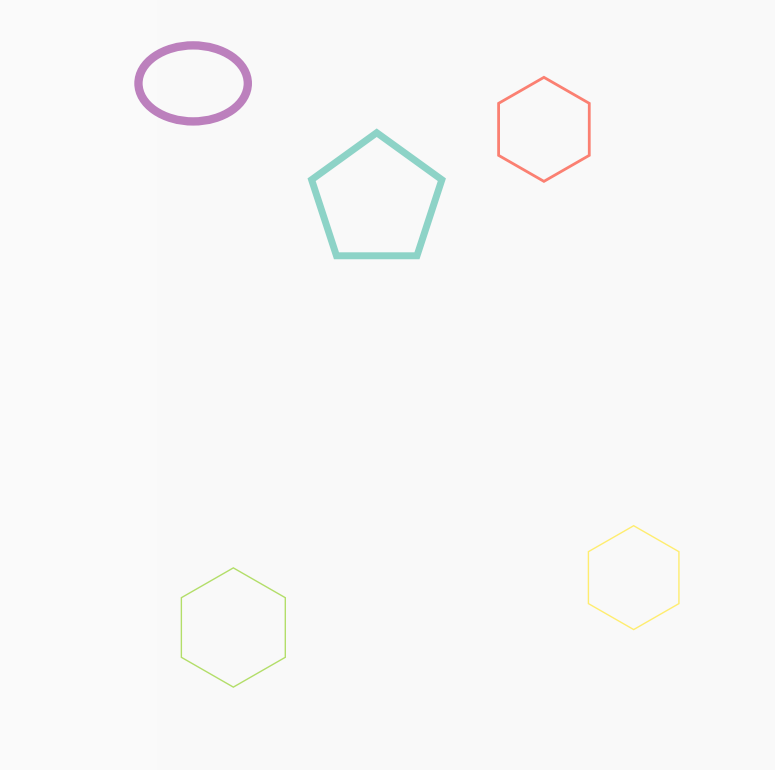[{"shape": "pentagon", "thickness": 2.5, "radius": 0.44, "center": [0.486, 0.739]}, {"shape": "hexagon", "thickness": 1, "radius": 0.34, "center": [0.702, 0.832]}, {"shape": "hexagon", "thickness": 0.5, "radius": 0.39, "center": [0.301, 0.185]}, {"shape": "oval", "thickness": 3, "radius": 0.35, "center": [0.249, 0.892]}, {"shape": "hexagon", "thickness": 0.5, "radius": 0.34, "center": [0.818, 0.25]}]